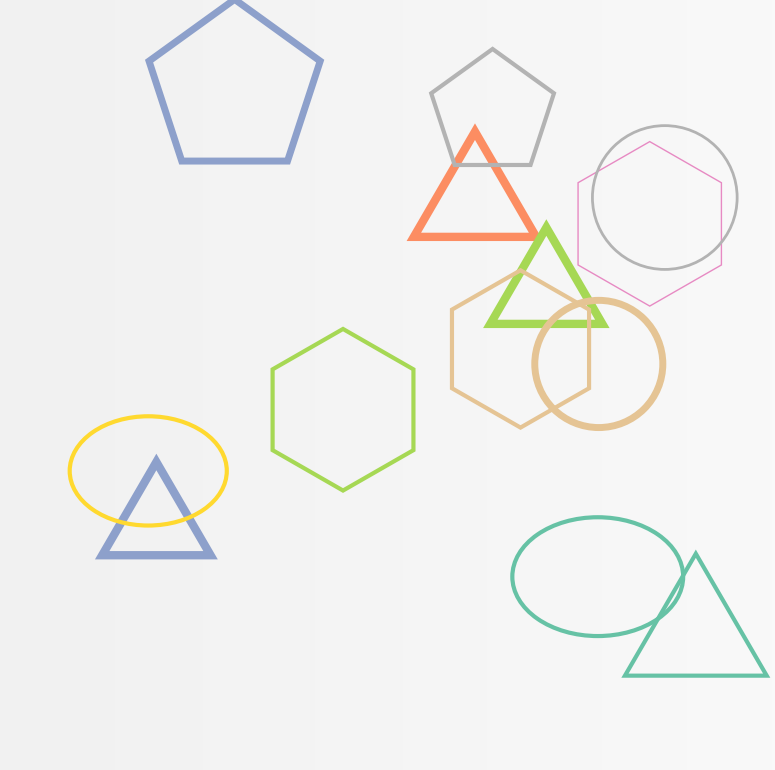[{"shape": "oval", "thickness": 1.5, "radius": 0.55, "center": [0.771, 0.251]}, {"shape": "triangle", "thickness": 1.5, "radius": 0.53, "center": [0.898, 0.175]}, {"shape": "triangle", "thickness": 3, "radius": 0.46, "center": [0.613, 0.738]}, {"shape": "pentagon", "thickness": 2.5, "radius": 0.58, "center": [0.303, 0.885]}, {"shape": "triangle", "thickness": 3, "radius": 0.4, "center": [0.202, 0.319]}, {"shape": "hexagon", "thickness": 0.5, "radius": 0.53, "center": [0.838, 0.709]}, {"shape": "triangle", "thickness": 3, "radius": 0.42, "center": [0.705, 0.621]}, {"shape": "hexagon", "thickness": 1.5, "radius": 0.52, "center": [0.443, 0.468]}, {"shape": "oval", "thickness": 1.5, "radius": 0.51, "center": [0.191, 0.388]}, {"shape": "circle", "thickness": 2.5, "radius": 0.41, "center": [0.773, 0.527]}, {"shape": "hexagon", "thickness": 1.5, "radius": 0.51, "center": [0.672, 0.547]}, {"shape": "circle", "thickness": 1, "radius": 0.47, "center": [0.858, 0.743]}, {"shape": "pentagon", "thickness": 1.5, "radius": 0.42, "center": [0.636, 0.853]}]